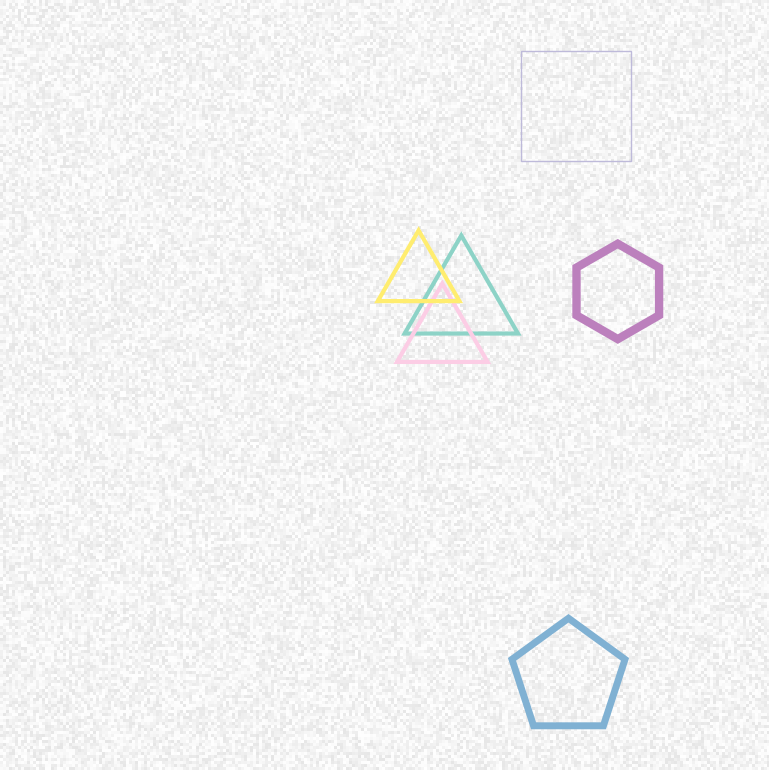[{"shape": "triangle", "thickness": 1.5, "radius": 0.42, "center": [0.599, 0.609]}, {"shape": "square", "thickness": 0.5, "radius": 0.36, "center": [0.748, 0.863]}, {"shape": "pentagon", "thickness": 2.5, "radius": 0.39, "center": [0.738, 0.12]}, {"shape": "triangle", "thickness": 1.5, "radius": 0.34, "center": [0.574, 0.564]}, {"shape": "hexagon", "thickness": 3, "radius": 0.31, "center": [0.802, 0.622]}, {"shape": "triangle", "thickness": 1.5, "radius": 0.31, "center": [0.544, 0.64]}]